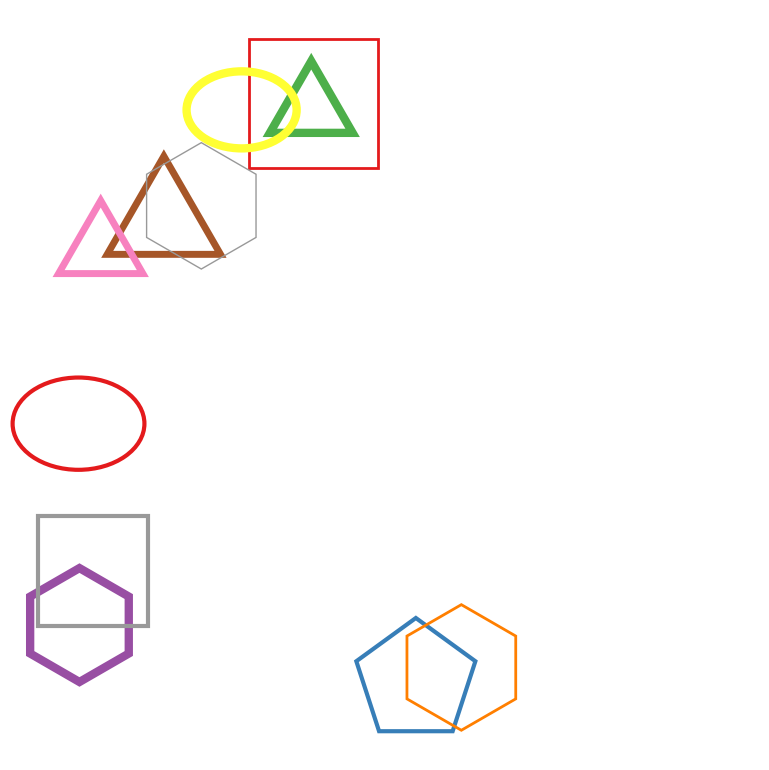[{"shape": "oval", "thickness": 1.5, "radius": 0.43, "center": [0.102, 0.45]}, {"shape": "square", "thickness": 1, "radius": 0.42, "center": [0.408, 0.865]}, {"shape": "pentagon", "thickness": 1.5, "radius": 0.41, "center": [0.54, 0.116]}, {"shape": "triangle", "thickness": 3, "radius": 0.31, "center": [0.404, 0.858]}, {"shape": "hexagon", "thickness": 3, "radius": 0.37, "center": [0.103, 0.188]}, {"shape": "hexagon", "thickness": 1, "radius": 0.41, "center": [0.599, 0.133]}, {"shape": "oval", "thickness": 3, "radius": 0.36, "center": [0.314, 0.857]}, {"shape": "triangle", "thickness": 2.5, "radius": 0.42, "center": [0.213, 0.712]}, {"shape": "triangle", "thickness": 2.5, "radius": 0.32, "center": [0.131, 0.676]}, {"shape": "hexagon", "thickness": 0.5, "radius": 0.41, "center": [0.261, 0.733]}, {"shape": "square", "thickness": 1.5, "radius": 0.36, "center": [0.121, 0.259]}]